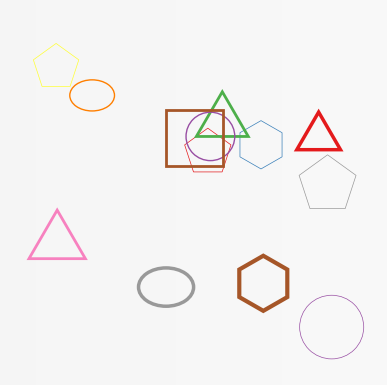[{"shape": "triangle", "thickness": 2.5, "radius": 0.33, "center": [0.822, 0.644]}, {"shape": "pentagon", "thickness": 0.5, "radius": 0.31, "center": [0.536, 0.604]}, {"shape": "hexagon", "thickness": 0.5, "radius": 0.31, "center": [0.674, 0.624]}, {"shape": "triangle", "thickness": 2, "radius": 0.39, "center": [0.574, 0.684]}, {"shape": "circle", "thickness": 0.5, "radius": 0.41, "center": [0.856, 0.15]}, {"shape": "circle", "thickness": 1, "radius": 0.31, "center": [0.543, 0.646]}, {"shape": "oval", "thickness": 1, "radius": 0.29, "center": [0.238, 0.752]}, {"shape": "pentagon", "thickness": 0.5, "radius": 0.31, "center": [0.145, 0.826]}, {"shape": "square", "thickness": 2, "radius": 0.37, "center": [0.503, 0.642]}, {"shape": "hexagon", "thickness": 3, "radius": 0.36, "center": [0.679, 0.264]}, {"shape": "triangle", "thickness": 2, "radius": 0.42, "center": [0.148, 0.37]}, {"shape": "pentagon", "thickness": 0.5, "radius": 0.39, "center": [0.845, 0.521]}, {"shape": "oval", "thickness": 2.5, "radius": 0.36, "center": [0.429, 0.254]}]